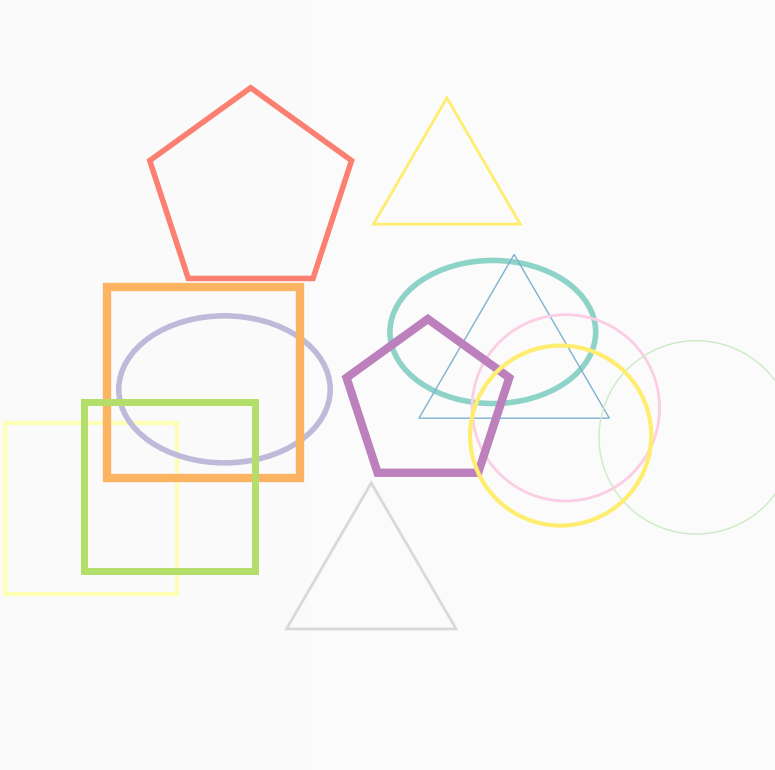[{"shape": "oval", "thickness": 2, "radius": 0.66, "center": [0.636, 0.569]}, {"shape": "square", "thickness": 1.5, "radius": 0.56, "center": [0.118, 0.339]}, {"shape": "oval", "thickness": 2, "radius": 0.68, "center": [0.29, 0.494]}, {"shape": "pentagon", "thickness": 2, "radius": 0.68, "center": [0.323, 0.749]}, {"shape": "triangle", "thickness": 0.5, "radius": 0.71, "center": [0.663, 0.528]}, {"shape": "square", "thickness": 3, "radius": 0.62, "center": [0.262, 0.503]}, {"shape": "square", "thickness": 2.5, "radius": 0.55, "center": [0.219, 0.368]}, {"shape": "circle", "thickness": 1, "radius": 0.6, "center": [0.73, 0.47]}, {"shape": "triangle", "thickness": 1, "radius": 0.63, "center": [0.479, 0.246]}, {"shape": "pentagon", "thickness": 3, "radius": 0.55, "center": [0.552, 0.475]}, {"shape": "circle", "thickness": 0.5, "radius": 0.63, "center": [0.898, 0.432]}, {"shape": "circle", "thickness": 1.5, "radius": 0.58, "center": [0.723, 0.434]}, {"shape": "triangle", "thickness": 1, "radius": 0.55, "center": [0.577, 0.764]}]